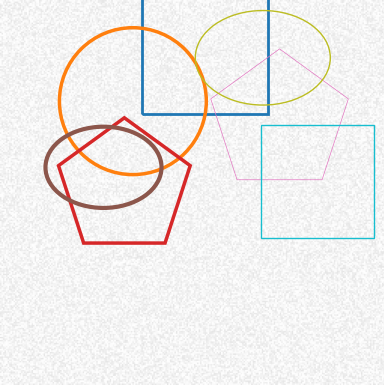[{"shape": "square", "thickness": 2, "radius": 0.82, "center": [0.532, 0.868]}, {"shape": "circle", "thickness": 2.5, "radius": 0.95, "center": [0.345, 0.737]}, {"shape": "pentagon", "thickness": 2.5, "radius": 0.9, "center": [0.323, 0.514]}, {"shape": "oval", "thickness": 3, "radius": 0.75, "center": [0.269, 0.565]}, {"shape": "pentagon", "thickness": 0.5, "radius": 0.94, "center": [0.726, 0.685]}, {"shape": "oval", "thickness": 1, "radius": 0.88, "center": [0.683, 0.85]}, {"shape": "square", "thickness": 1, "radius": 0.73, "center": [0.824, 0.528]}]